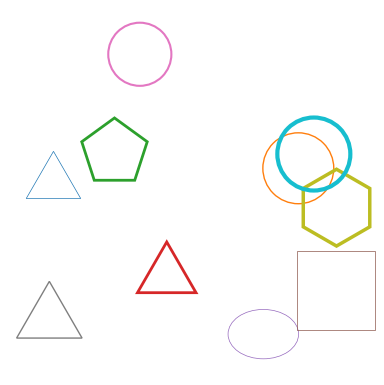[{"shape": "triangle", "thickness": 0.5, "radius": 0.41, "center": [0.139, 0.525]}, {"shape": "circle", "thickness": 1, "radius": 0.46, "center": [0.775, 0.563]}, {"shape": "pentagon", "thickness": 2, "radius": 0.45, "center": [0.297, 0.604]}, {"shape": "triangle", "thickness": 2, "radius": 0.44, "center": [0.433, 0.284]}, {"shape": "oval", "thickness": 0.5, "radius": 0.46, "center": [0.684, 0.132]}, {"shape": "square", "thickness": 0.5, "radius": 0.51, "center": [0.873, 0.246]}, {"shape": "circle", "thickness": 1.5, "radius": 0.41, "center": [0.363, 0.859]}, {"shape": "triangle", "thickness": 1, "radius": 0.49, "center": [0.128, 0.171]}, {"shape": "hexagon", "thickness": 2.5, "radius": 0.5, "center": [0.874, 0.461]}, {"shape": "circle", "thickness": 3, "radius": 0.47, "center": [0.815, 0.6]}]